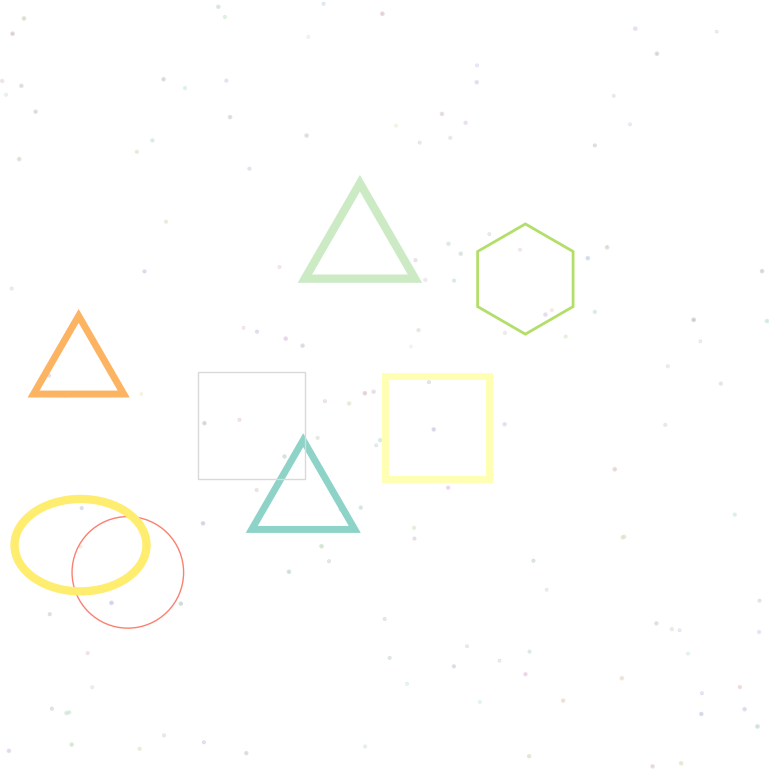[{"shape": "triangle", "thickness": 2.5, "radius": 0.39, "center": [0.394, 0.351]}, {"shape": "square", "thickness": 2.5, "radius": 0.34, "center": [0.568, 0.444]}, {"shape": "circle", "thickness": 0.5, "radius": 0.36, "center": [0.166, 0.257]}, {"shape": "triangle", "thickness": 2.5, "radius": 0.34, "center": [0.102, 0.522]}, {"shape": "hexagon", "thickness": 1, "radius": 0.36, "center": [0.682, 0.638]}, {"shape": "square", "thickness": 0.5, "radius": 0.35, "center": [0.327, 0.447]}, {"shape": "triangle", "thickness": 3, "radius": 0.41, "center": [0.467, 0.679]}, {"shape": "oval", "thickness": 3, "radius": 0.43, "center": [0.105, 0.292]}]